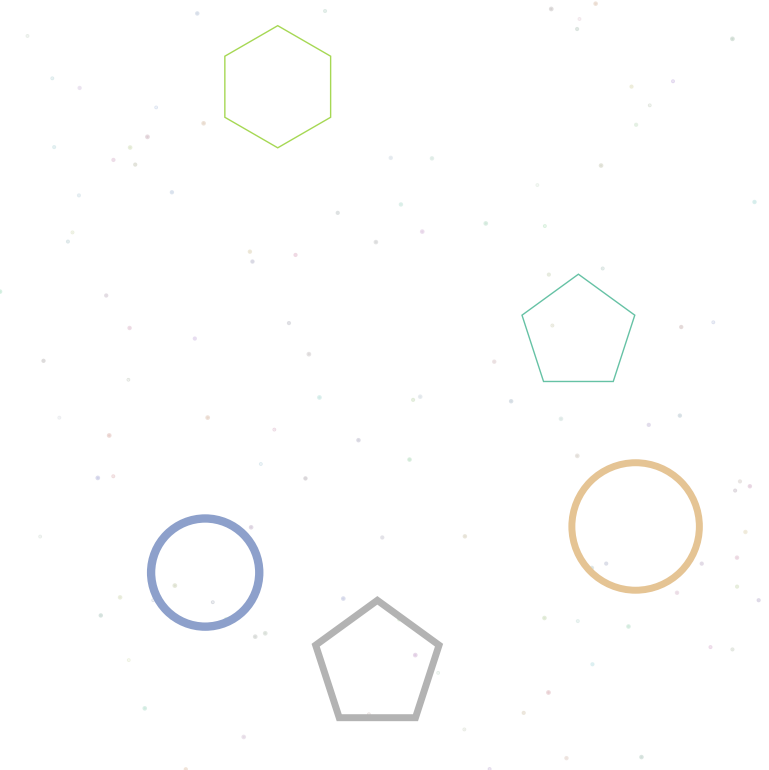[{"shape": "pentagon", "thickness": 0.5, "radius": 0.39, "center": [0.751, 0.567]}, {"shape": "circle", "thickness": 3, "radius": 0.35, "center": [0.266, 0.256]}, {"shape": "hexagon", "thickness": 0.5, "radius": 0.4, "center": [0.361, 0.887]}, {"shape": "circle", "thickness": 2.5, "radius": 0.41, "center": [0.825, 0.316]}, {"shape": "pentagon", "thickness": 2.5, "radius": 0.42, "center": [0.49, 0.136]}]